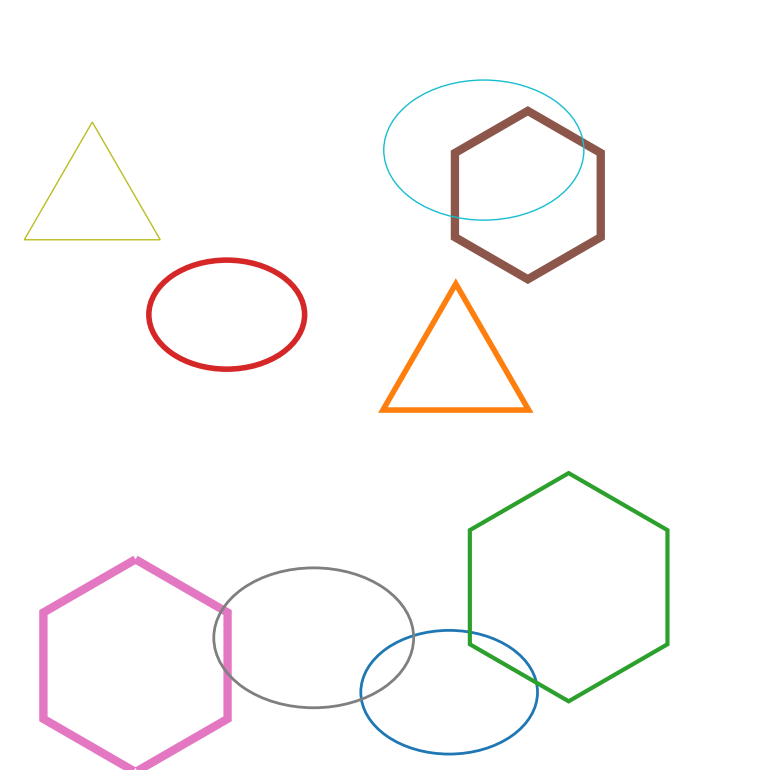[{"shape": "oval", "thickness": 1, "radius": 0.57, "center": [0.583, 0.101]}, {"shape": "triangle", "thickness": 2, "radius": 0.55, "center": [0.592, 0.522]}, {"shape": "hexagon", "thickness": 1.5, "radius": 0.74, "center": [0.739, 0.237]}, {"shape": "oval", "thickness": 2, "radius": 0.51, "center": [0.294, 0.591]}, {"shape": "hexagon", "thickness": 3, "radius": 0.55, "center": [0.685, 0.747]}, {"shape": "hexagon", "thickness": 3, "radius": 0.69, "center": [0.176, 0.135]}, {"shape": "oval", "thickness": 1, "radius": 0.65, "center": [0.407, 0.172]}, {"shape": "triangle", "thickness": 0.5, "radius": 0.51, "center": [0.12, 0.74]}, {"shape": "oval", "thickness": 0.5, "radius": 0.65, "center": [0.628, 0.805]}]